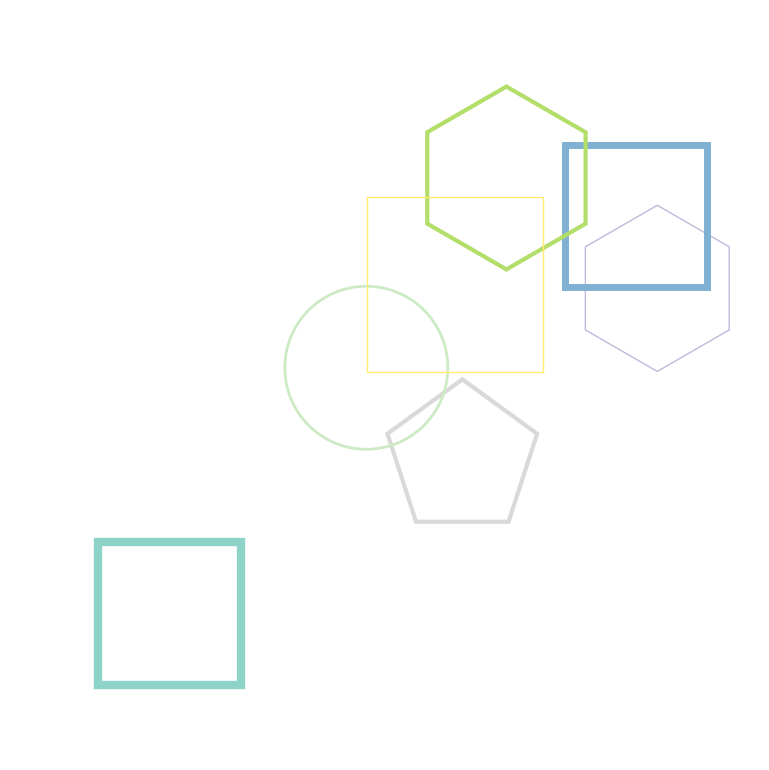[{"shape": "square", "thickness": 3, "radius": 0.46, "center": [0.22, 0.203]}, {"shape": "hexagon", "thickness": 0.5, "radius": 0.54, "center": [0.854, 0.626]}, {"shape": "square", "thickness": 2.5, "radius": 0.46, "center": [0.826, 0.72]}, {"shape": "hexagon", "thickness": 1.5, "radius": 0.59, "center": [0.658, 0.769]}, {"shape": "pentagon", "thickness": 1.5, "radius": 0.51, "center": [0.6, 0.405]}, {"shape": "circle", "thickness": 1, "radius": 0.53, "center": [0.476, 0.522]}, {"shape": "square", "thickness": 0.5, "radius": 0.57, "center": [0.591, 0.631]}]